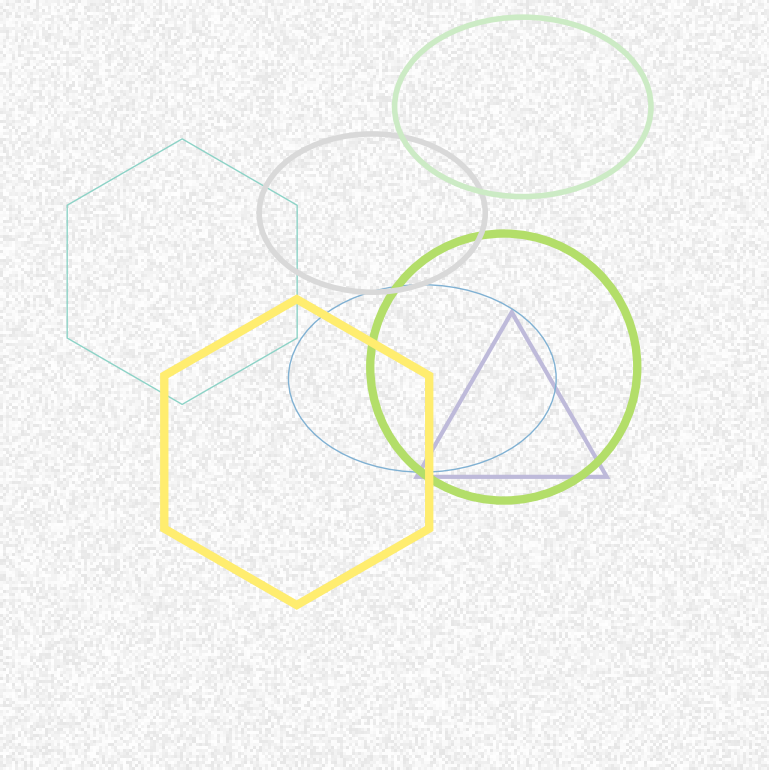[{"shape": "hexagon", "thickness": 0.5, "radius": 0.86, "center": [0.237, 0.647]}, {"shape": "triangle", "thickness": 1.5, "radius": 0.71, "center": [0.665, 0.452]}, {"shape": "oval", "thickness": 0.5, "radius": 0.87, "center": [0.548, 0.509]}, {"shape": "circle", "thickness": 3, "radius": 0.87, "center": [0.654, 0.523]}, {"shape": "oval", "thickness": 2, "radius": 0.73, "center": [0.483, 0.723]}, {"shape": "oval", "thickness": 2, "radius": 0.83, "center": [0.679, 0.861]}, {"shape": "hexagon", "thickness": 3, "radius": 0.99, "center": [0.385, 0.413]}]